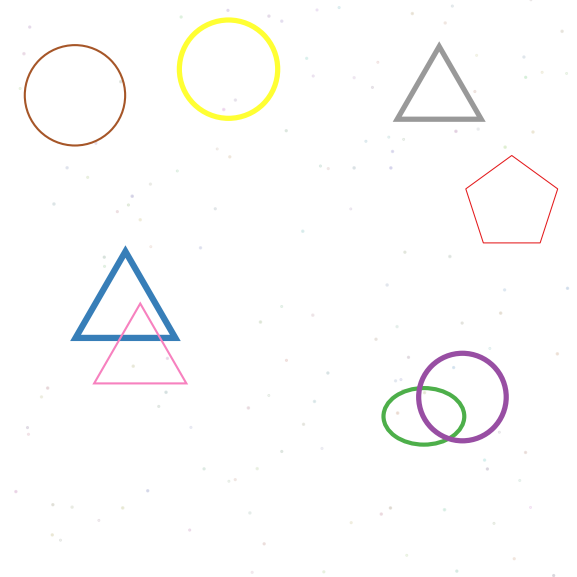[{"shape": "pentagon", "thickness": 0.5, "radius": 0.42, "center": [0.886, 0.646]}, {"shape": "triangle", "thickness": 3, "radius": 0.5, "center": [0.217, 0.464]}, {"shape": "oval", "thickness": 2, "radius": 0.35, "center": [0.734, 0.278]}, {"shape": "circle", "thickness": 2.5, "radius": 0.38, "center": [0.801, 0.312]}, {"shape": "circle", "thickness": 2.5, "radius": 0.43, "center": [0.396, 0.879]}, {"shape": "circle", "thickness": 1, "radius": 0.43, "center": [0.13, 0.834]}, {"shape": "triangle", "thickness": 1, "radius": 0.46, "center": [0.243, 0.381]}, {"shape": "triangle", "thickness": 2.5, "radius": 0.42, "center": [0.761, 0.835]}]